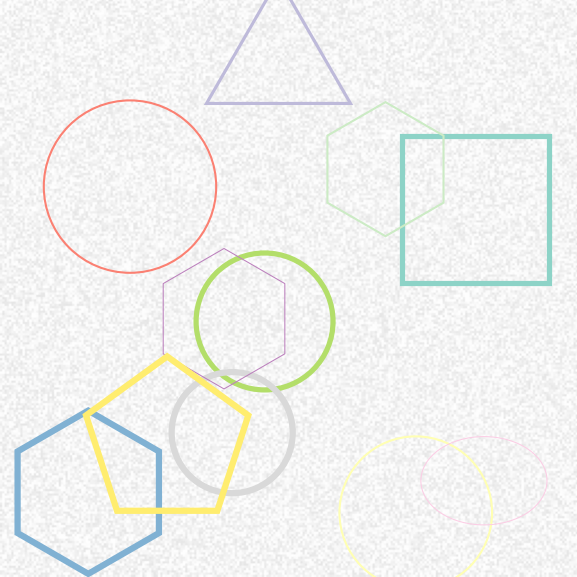[{"shape": "square", "thickness": 2.5, "radius": 0.64, "center": [0.824, 0.637]}, {"shape": "circle", "thickness": 1, "radius": 0.66, "center": [0.72, 0.111]}, {"shape": "triangle", "thickness": 1.5, "radius": 0.72, "center": [0.482, 0.892]}, {"shape": "circle", "thickness": 1, "radius": 0.75, "center": [0.225, 0.676]}, {"shape": "hexagon", "thickness": 3, "radius": 0.71, "center": [0.153, 0.147]}, {"shape": "circle", "thickness": 2.5, "radius": 0.59, "center": [0.458, 0.442]}, {"shape": "oval", "thickness": 0.5, "radius": 0.55, "center": [0.838, 0.167]}, {"shape": "circle", "thickness": 3, "radius": 0.52, "center": [0.402, 0.25]}, {"shape": "hexagon", "thickness": 0.5, "radius": 0.61, "center": [0.388, 0.447]}, {"shape": "hexagon", "thickness": 1, "radius": 0.58, "center": [0.667, 0.706]}, {"shape": "pentagon", "thickness": 3, "radius": 0.74, "center": [0.289, 0.234]}]